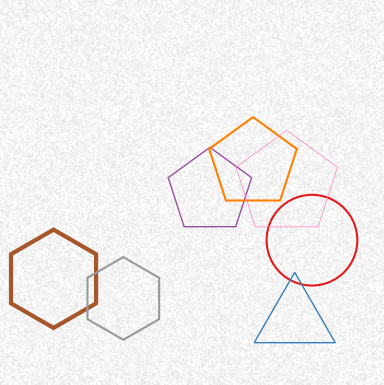[{"shape": "circle", "thickness": 1.5, "radius": 0.59, "center": [0.81, 0.376]}, {"shape": "triangle", "thickness": 1, "radius": 0.61, "center": [0.766, 0.171]}, {"shape": "pentagon", "thickness": 1, "radius": 0.57, "center": [0.545, 0.503]}, {"shape": "pentagon", "thickness": 1.5, "radius": 0.6, "center": [0.657, 0.576]}, {"shape": "hexagon", "thickness": 3, "radius": 0.64, "center": [0.139, 0.276]}, {"shape": "pentagon", "thickness": 0.5, "radius": 0.69, "center": [0.745, 0.523]}, {"shape": "hexagon", "thickness": 1.5, "radius": 0.54, "center": [0.32, 0.225]}]